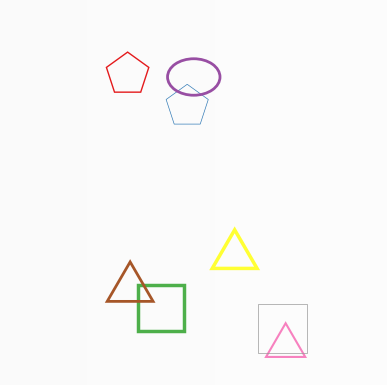[{"shape": "pentagon", "thickness": 1, "radius": 0.29, "center": [0.329, 0.807]}, {"shape": "pentagon", "thickness": 0.5, "radius": 0.29, "center": [0.483, 0.724]}, {"shape": "square", "thickness": 2.5, "radius": 0.3, "center": [0.416, 0.199]}, {"shape": "oval", "thickness": 2, "radius": 0.34, "center": [0.5, 0.8]}, {"shape": "triangle", "thickness": 2.5, "radius": 0.33, "center": [0.606, 0.336]}, {"shape": "triangle", "thickness": 2, "radius": 0.34, "center": [0.336, 0.251]}, {"shape": "triangle", "thickness": 1.5, "radius": 0.29, "center": [0.737, 0.102]}, {"shape": "square", "thickness": 0.5, "radius": 0.32, "center": [0.729, 0.146]}]